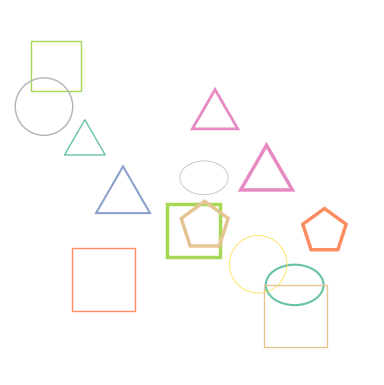[{"shape": "triangle", "thickness": 1, "radius": 0.31, "center": [0.22, 0.628]}, {"shape": "oval", "thickness": 1.5, "radius": 0.38, "center": [0.765, 0.26]}, {"shape": "pentagon", "thickness": 2.5, "radius": 0.3, "center": [0.843, 0.399]}, {"shape": "square", "thickness": 1, "radius": 0.41, "center": [0.268, 0.274]}, {"shape": "triangle", "thickness": 1.5, "radius": 0.4, "center": [0.32, 0.487]}, {"shape": "triangle", "thickness": 2.5, "radius": 0.39, "center": [0.692, 0.545]}, {"shape": "triangle", "thickness": 2, "radius": 0.34, "center": [0.559, 0.699]}, {"shape": "square", "thickness": 2.5, "radius": 0.34, "center": [0.504, 0.401]}, {"shape": "square", "thickness": 1, "radius": 0.32, "center": [0.145, 0.829]}, {"shape": "circle", "thickness": 0.5, "radius": 0.37, "center": [0.671, 0.314]}, {"shape": "square", "thickness": 1, "radius": 0.4, "center": [0.768, 0.179]}, {"shape": "pentagon", "thickness": 2.5, "radius": 0.32, "center": [0.532, 0.413]}, {"shape": "oval", "thickness": 0.5, "radius": 0.31, "center": [0.53, 0.538]}, {"shape": "circle", "thickness": 1, "radius": 0.37, "center": [0.114, 0.723]}]